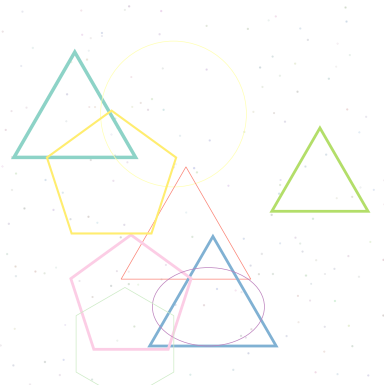[{"shape": "triangle", "thickness": 2.5, "radius": 0.91, "center": [0.194, 0.682]}, {"shape": "circle", "thickness": 0.5, "radius": 0.95, "center": [0.451, 0.704]}, {"shape": "triangle", "thickness": 0.5, "radius": 0.97, "center": [0.483, 0.372]}, {"shape": "triangle", "thickness": 2, "radius": 0.95, "center": [0.553, 0.196]}, {"shape": "triangle", "thickness": 2, "radius": 0.72, "center": [0.831, 0.523]}, {"shape": "pentagon", "thickness": 2, "radius": 0.82, "center": [0.34, 0.226]}, {"shape": "oval", "thickness": 0.5, "radius": 0.73, "center": [0.541, 0.203]}, {"shape": "hexagon", "thickness": 0.5, "radius": 0.73, "center": [0.325, 0.107]}, {"shape": "pentagon", "thickness": 1.5, "radius": 0.88, "center": [0.29, 0.536]}]